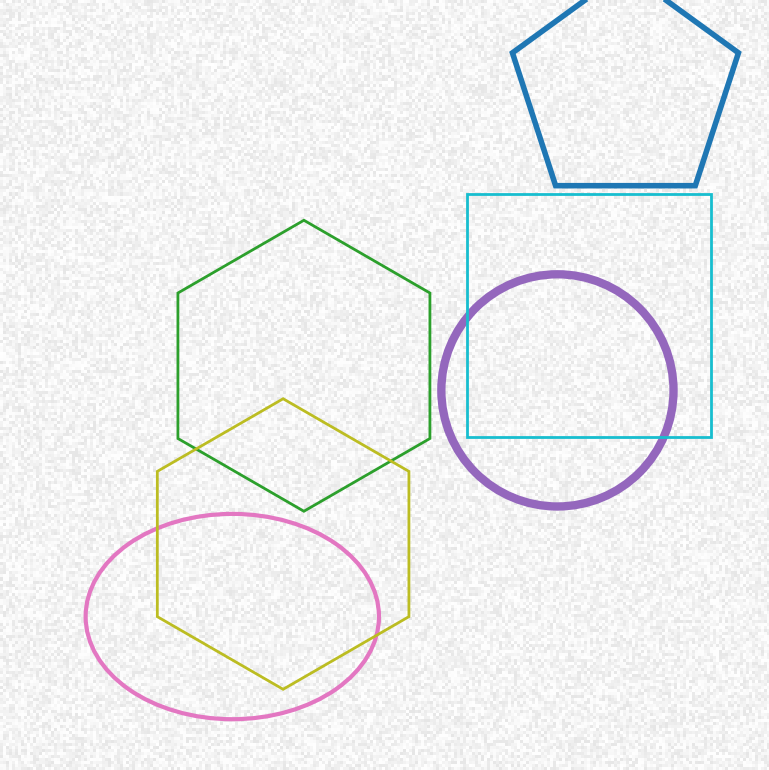[{"shape": "pentagon", "thickness": 2, "radius": 0.77, "center": [0.812, 0.884]}, {"shape": "hexagon", "thickness": 1, "radius": 0.94, "center": [0.395, 0.525]}, {"shape": "circle", "thickness": 3, "radius": 0.75, "center": [0.724, 0.493]}, {"shape": "oval", "thickness": 1.5, "radius": 0.95, "center": [0.302, 0.199]}, {"shape": "hexagon", "thickness": 1, "radius": 0.94, "center": [0.368, 0.293]}, {"shape": "square", "thickness": 1, "radius": 0.79, "center": [0.765, 0.59]}]